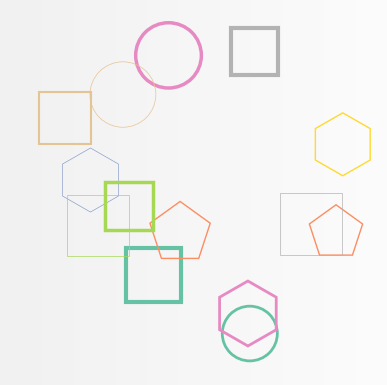[{"shape": "circle", "thickness": 2, "radius": 0.36, "center": [0.645, 0.134]}, {"shape": "square", "thickness": 3, "radius": 0.35, "center": [0.396, 0.287]}, {"shape": "pentagon", "thickness": 1, "radius": 0.41, "center": [0.465, 0.395]}, {"shape": "pentagon", "thickness": 1, "radius": 0.36, "center": [0.867, 0.396]}, {"shape": "hexagon", "thickness": 0.5, "radius": 0.42, "center": [0.234, 0.532]}, {"shape": "hexagon", "thickness": 2, "radius": 0.42, "center": [0.64, 0.186]}, {"shape": "circle", "thickness": 2.5, "radius": 0.42, "center": [0.435, 0.856]}, {"shape": "square", "thickness": 0.5, "radius": 0.4, "center": [0.253, 0.414]}, {"shape": "square", "thickness": 2.5, "radius": 0.31, "center": [0.333, 0.465]}, {"shape": "hexagon", "thickness": 1, "radius": 0.41, "center": [0.885, 0.625]}, {"shape": "square", "thickness": 1.5, "radius": 0.34, "center": [0.167, 0.694]}, {"shape": "circle", "thickness": 0.5, "radius": 0.43, "center": [0.317, 0.754]}, {"shape": "square", "thickness": 0.5, "radius": 0.4, "center": [0.803, 0.417]}, {"shape": "square", "thickness": 3, "radius": 0.31, "center": [0.657, 0.866]}]